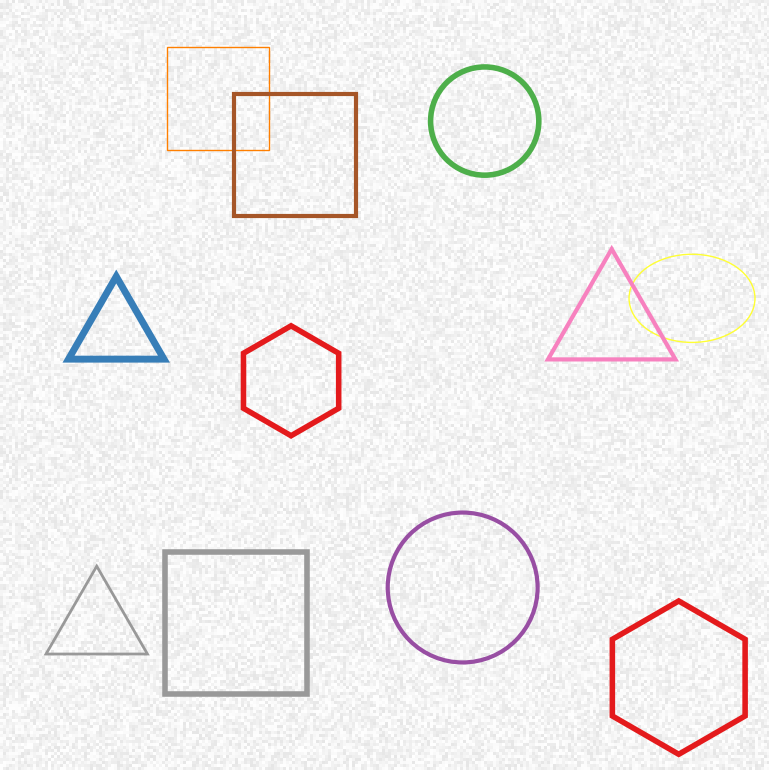[{"shape": "hexagon", "thickness": 2, "radius": 0.36, "center": [0.378, 0.505]}, {"shape": "hexagon", "thickness": 2, "radius": 0.5, "center": [0.881, 0.12]}, {"shape": "triangle", "thickness": 2.5, "radius": 0.36, "center": [0.151, 0.569]}, {"shape": "circle", "thickness": 2, "radius": 0.35, "center": [0.629, 0.843]}, {"shape": "circle", "thickness": 1.5, "radius": 0.49, "center": [0.601, 0.237]}, {"shape": "square", "thickness": 0.5, "radius": 0.33, "center": [0.283, 0.872]}, {"shape": "oval", "thickness": 0.5, "radius": 0.41, "center": [0.899, 0.613]}, {"shape": "square", "thickness": 1.5, "radius": 0.4, "center": [0.383, 0.799]}, {"shape": "triangle", "thickness": 1.5, "radius": 0.48, "center": [0.794, 0.581]}, {"shape": "square", "thickness": 2, "radius": 0.46, "center": [0.306, 0.19]}, {"shape": "triangle", "thickness": 1, "radius": 0.38, "center": [0.126, 0.189]}]